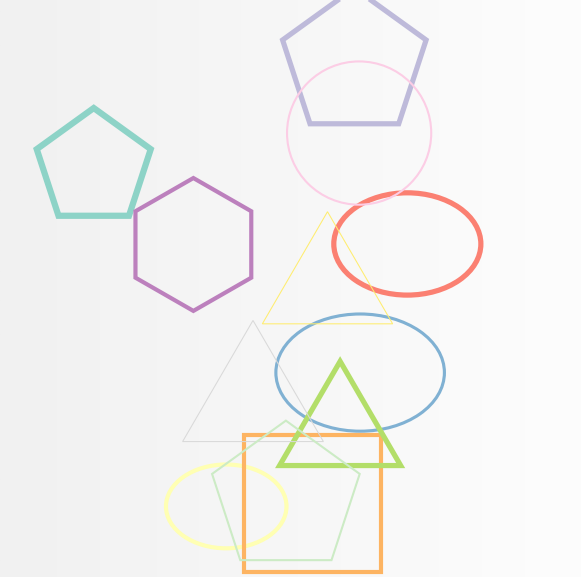[{"shape": "pentagon", "thickness": 3, "radius": 0.52, "center": [0.161, 0.709]}, {"shape": "oval", "thickness": 2, "radius": 0.52, "center": [0.389, 0.122]}, {"shape": "pentagon", "thickness": 2.5, "radius": 0.65, "center": [0.61, 0.89]}, {"shape": "oval", "thickness": 2.5, "radius": 0.63, "center": [0.701, 0.577]}, {"shape": "oval", "thickness": 1.5, "radius": 0.72, "center": [0.62, 0.354]}, {"shape": "square", "thickness": 2, "radius": 0.59, "center": [0.538, 0.127]}, {"shape": "triangle", "thickness": 2.5, "radius": 0.6, "center": [0.585, 0.253]}, {"shape": "circle", "thickness": 1, "radius": 0.62, "center": [0.618, 0.769]}, {"shape": "triangle", "thickness": 0.5, "radius": 0.7, "center": [0.435, 0.304]}, {"shape": "hexagon", "thickness": 2, "radius": 0.58, "center": [0.333, 0.576]}, {"shape": "pentagon", "thickness": 1, "radius": 0.67, "center": [0.492, 0.137]}, {"shape": "triangle", "thickness": 0.5, "radius": 0.65, "center": [0.563, 0.503]}]